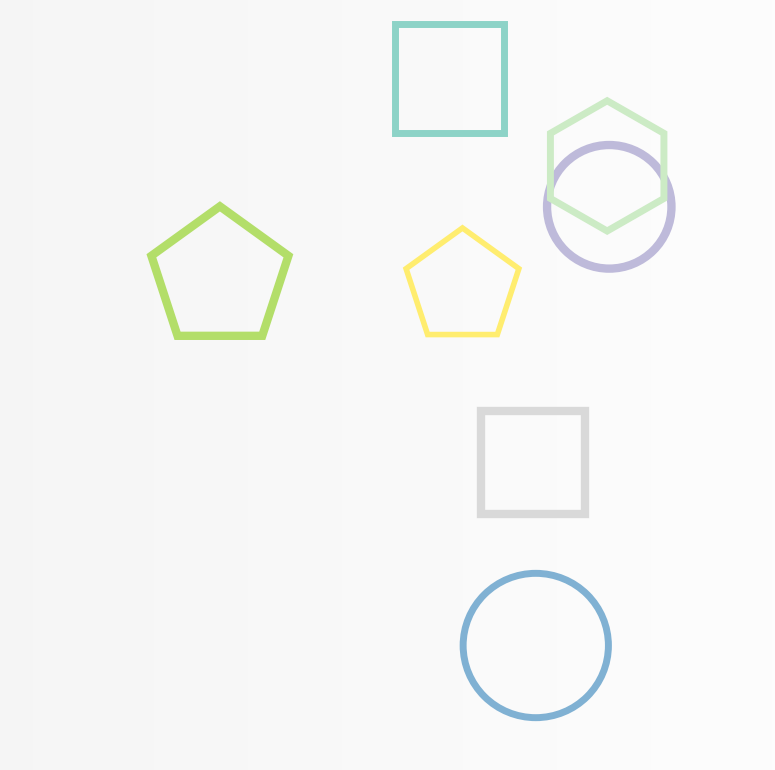[{"shape": "square", "thickness": 2.5, "radius": 0.35, "center": [0.58, 0.898]}, {"shape": "circle", "thickness": 3, "radius": 0.4, "center": [0.786, 0.731]}, {"shape": "circle", "thickness": 2.5, "radius": 0.47, "center": [0.691, 0.162]}, {"shape": "pentagon", "thickness": 3, "radius": 0.46, "center": [0.284, 0.639]}, {"shape": "square", "thickness": 3, "radius": 0.33, "center": [0.688, 0.4]}, {"shape": "hexagon", "thickness": 2.5, "radius": 0.42, "center": [0.783, 0.785]}, {"shape": "pentagon", "thickness": 2, "radius": 0.38, "center": [0.597, 0.627]}]